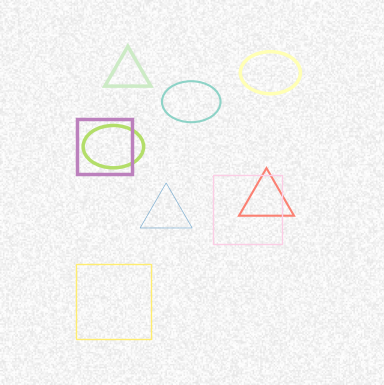[{"shape": "oval", "thickness": 1.5, "radius": 0.38, "center": [0.497, 0.736]}, {"shape": "oval", "thickness": 2.5, "radius": 0.39, "center": [0.702, 0.811]}, {"shape": "triangle", "thickness": 1.5, "radius": 0.41, "center": [0.692, 0.481]}, {"shape": "triangle", "thickness": 0.5, "radius": 0.39, "center": [0.432, 0.447]}, {"shape": "oval", "thickness": 2.5, "radius": 0.39, "center": [0.295, 0.619]}, {"shape": "square", "thickness": 1, "radius": 0.44, "center": [0.643, 0.456]}, {"shape": "square", "thickness": 2.5, "radius": 0.36, "center": [0.272, 0.62]}, {"shape": "triangle", "thickness": 2.5, "radius": 0.34, "center": [0.332, 0.811]}, {"shape": "square", "thickness": 1, "radius": 0.49, "center": [0.294, 0.216]}]